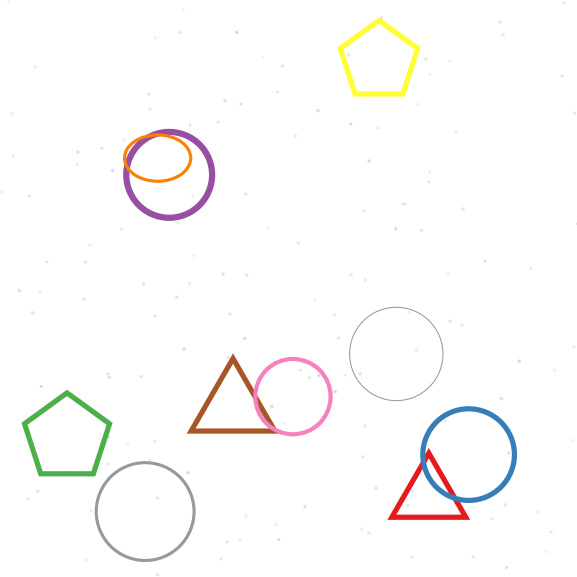[{"shape": "triangle", "thickness": 2.5, "radius": 0.37, "center": [0.743, 0.14]}, {"shape": "circle", "thickness": 2.5, "radius": 0.4, "center": [0.811, 0.212]}, {"shape": "pentagon", "thickness": 2.5, "radius": 0.39, "center": [0.116, 0.241]}, {"shape": "circle", "thickness": 3, "radius": 0.37, "center": [0.293, 0.696]}, {"shape": "oval", "thickness": 1.5, "radius": 0.29, "center": [0.273, 0.725]}, {"shape": "pentagon", "thickness": 2.5, "radius": 0.35, "center": [0.656, 0.893]}, {"shape": "triangle", "thickness": 2.5, "radius": 0.42, "center": [0.403, 0.295]}, {"shape": "circle", "thickness": 2, "radius": 0.33, "center": [0.507, 0.312]}, {"shape": "circle", "thickness": 1.5, "radius": 0.42, "center": [0.251, 0.113]}, {"shape": "circle", "thickness": 0.5, "radius": 0.4, "center": [0.686, 0.386]}]